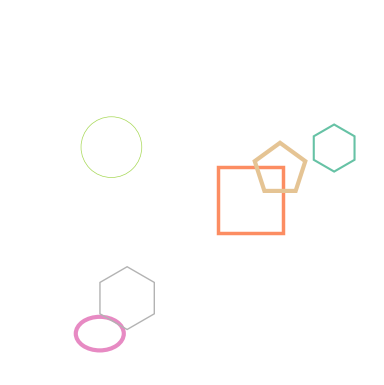[{"shape": "hexagon", "thickness": 1.5, "radius": 0.31, "center": [0.868, 0.615]}, {"shape": "square", "thickness": 2.5, "radius": 0.43, "center": [0.651, 0.481]}, {"shape": "oval", "thickness": 3, "radius": 0.31, "center": [0.259, 0.133]}, {"shape": "circle", "thickness": 0.5, "radius": 0.39, "center": [0.289, 0.618]}, {"shape": "pentagon", "thickness": 3, "radius": 0.35, "center": [0.727, 0.56]}, {"shape": "hexagon", "thickness": 1, "radius": 0.41, "center": [0.33, 0.226]}]